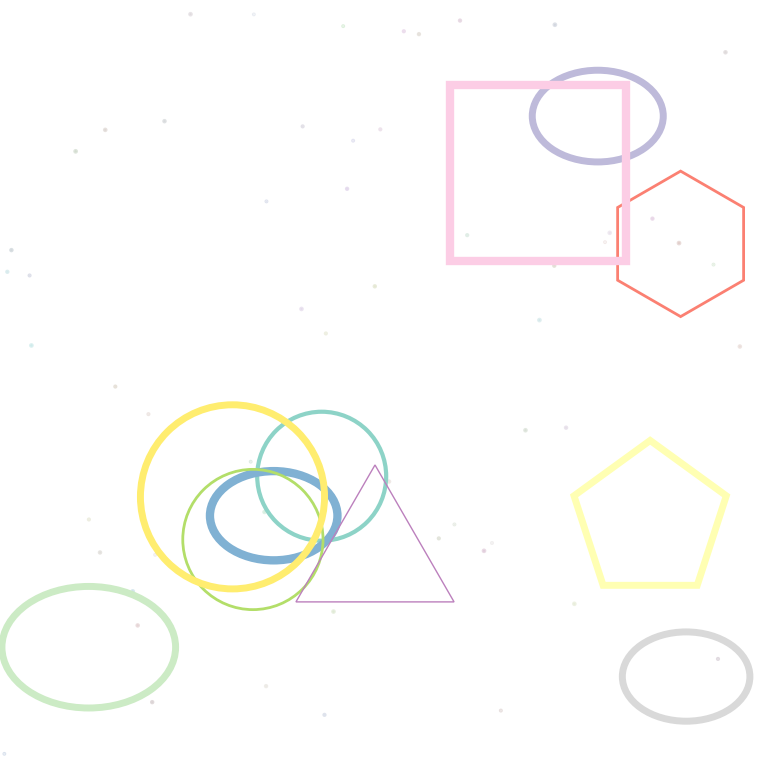[{"shape": "circle", "thickness": 1.5, "radius": 0.42, "center": [0.418, 0.382]}, {"shape": "pentagon", "thickness": 2.5, "radius": 0.52, "center": [0.844, 0.324]}, {"shape": "oval", "thickness": 2.5, "radius": 0.43, "center": [0.776, 0.849]}, {"shape": "hexagon", "thickness": 1, "radius": 0.47, "center": [0.884, 0.683]}, {"shape": "oval", "thickness": 3, "radius": 0.41, "center": [0.355, 0.33]}, {"shape": "circle", "thickness": 1, "radius": 0.46, "center": [0.328, 0.299]}, {"shape": "square", "thickness": 3, "radius": 0.57, "center": [0.699, 0.775]}, {"shape": "oval", "thickness": 2.5, "radius": 0.41, "center": [0.891, 0.121]}, {"shape": "triangle", "thickness": 0.5, "radius": 0.59, "center": [0.487, 0.278]}, {"shape": "oval", "thickness": 2.5, "radius": 0.56, "center": [0.115, 0.159]}, {"shape": "circle", "thickness": 2.5, "radius": 0.6, "center": [0.302, 0.355]}]